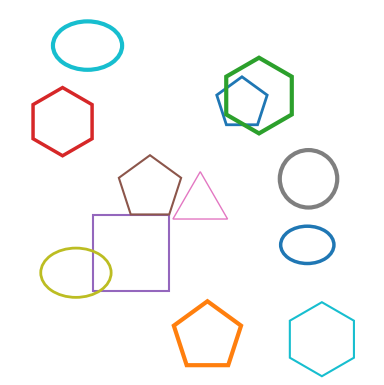[{"shape": "oval", "thickness": 2.5, "radius": 0.35, "center": [0.798, 0.364]}, {"shape": "pentagon", "thickness": 2, "radius": 0.34, "center": [0.628, 0.732]}, {"shape": "pentagon", "thickness": 3, "radius": 0.46, "center": [0.539, 0.126]}, {"shape": "hexagon", "thickness": 3, "radius": 0.49, "center": [0.673, 0.752]}, {"shape": "hexagon", "thickness": 2.5, "radius": 0.44, "center": [0.163, 0.684]}, {"shape": "square", "thickness": 1.5, "radius": 0.49, "center": [0.34, 0.344]}, {"shape": "pentagon", "thickness": 1.5, "radius": 0.43, "center": [0.39, 0.512]}, {"shape": "triangle", "thickness": 1, "radius": 0.41, "center": [0.52, 0.472]}, {"shape": "circle", "thickness": 3, "radius": 0.37, "center": [0.801, 0.536]}, {"shape": "oval", "thickness": 2, "radius": 0.46, "center": [0.197, 0.292]}, {"shape": "oval", "thickness": 3, "radius": 0.45, "center": [0.227, 0.882]}, {"shape": "hexagon", "thickness": 1.5, "radius": 0.48, "center": [0.836, 0.119]}]